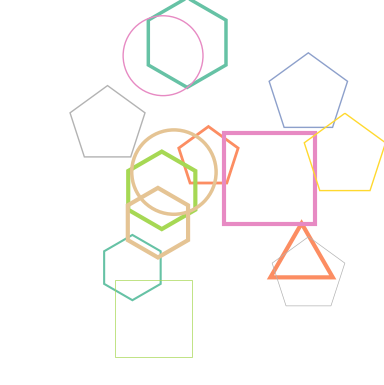[{"shape": "hexagon", "thickness": 2.5, "radius": 0.58, "center": [0.486, 0.889]}, {"shape": "hexagon", "thickness": 1.5, "radius": 0.42, "center": [0.344, 0.305]}, {"shape": "triangle", "thickness": 3, "radius": 0.47, "center": [0.783, 0.326]}, {"shape": "pentagon", "thickness": 2, "radius": 0.41, "center": [0.541, 0.59]}, {"shape": "pentagon", "thickness": 1, "radius": 0.54, "center": [0.801, 0.756]}, {"shape": "circle", "thickness": 1, "radius": 0.52, "center": [0.424, 0.855]}, {"shape": "square", "thickness": 3, "radius": 0.59, "center": [0.7, 0.537]}, {"shape": "square", "thickness": 0.5, "radius": 0.5, "center": [0.399, 0.172]}, {"shape": "hexagon", "thickness": 3, "radius": 0.5, "center": [0.42, 0.506]}, {"shape": "pentagon", "thickness": 1, "radius": 0.56, "center": [0.896, 0.595]}, {"shape": "hexagon", "thickness": 3, "radius": 0.45, "center": [0.41, 0.422]}, {"shape": "circle", "thickness": 2.5, "radius": 0.55, "center": [0.452, 0.553]}, {"shape": "pentagon", "thickness": 1, "radius": 0.51, "center": [0.279, 0.675]}, {"shape": "pentagon", "thickness": 0.5, "radius": 0.5, "center": [0.801, 0.286]}]